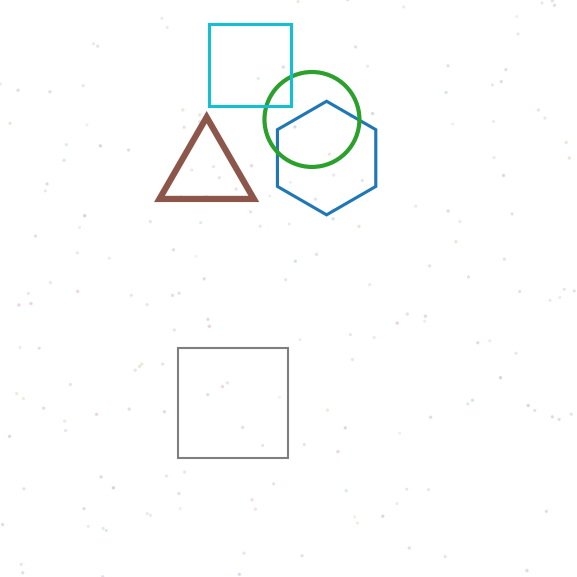[{"shape": "hexagon", "thickness": 1.5, "radius": 0.49, "center": [0.566, 0.725]}, {"shape": "circle", "thickness": 2, "radius": 0.41, "center": [0.54, 0.792]}, {"shape": "triangle", "thickness": 3, "radius": 0.47, "center": [0.358, 0.702]}, {"shape": "square", "thickness": 1, "radius": 0.48, "center": [0.403, 0.301]}, {"shape": "square", "thickness": 1.5, "radius": 0.36, "center": [0.433, 0.887]}]